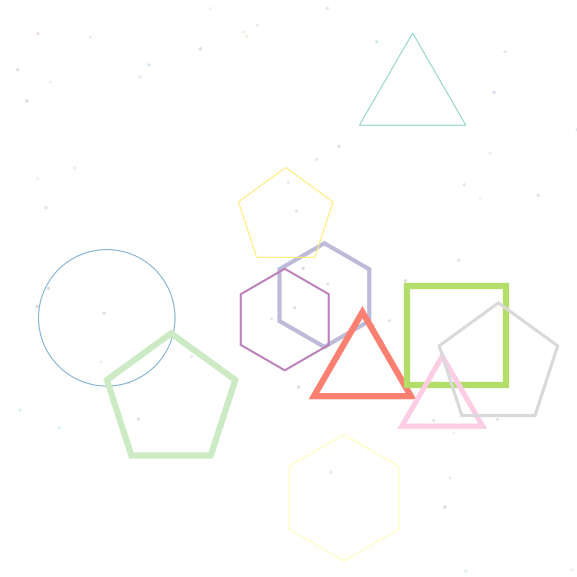[{"shape": "triangle", "thickness": 0.5, "radius": 0.53, "center": [0.714, 0.835]}, {"shape": "hexagon", "thickness": 0.5, "radius": 0.55, "center": [0.596, 0.137]}, {"shape": "hexagon", "thickness": 2, "radius": 0.45, "center": [0.562, 0.488]}, {"shape": "triangle", "thickness": 3, "radius": 0.48, "center": [0.628, 0.362]}, {"shape": "circle", "thickness": 0.5, "radius": 0.59, "center": [0.185, 0.449]}, {"shape": "square", "thickness": 3, "radius": 0.43, "center": [0.79, 0.418]}, {"shape": "triangle", "thickness": 2.5, "radius": 0.4, "center": [0.766, 0.302]}, {"shape": "pentagon", "thickness": 1.5, "radius": 0.54, "center": [0.863, 0.367]}, {"shape": "hexagon", "thickness": 1, "radius": 0.44, "center": [0.493, 0.446]}, {"shape": "pentagon", "thickness": 3, "radius": 0.58, "center": [0.296, 0.305]}, {"shape": "pentagon", "thickness": 0.5, "radius": 0.43, "center": [0.495, 0.623]}]